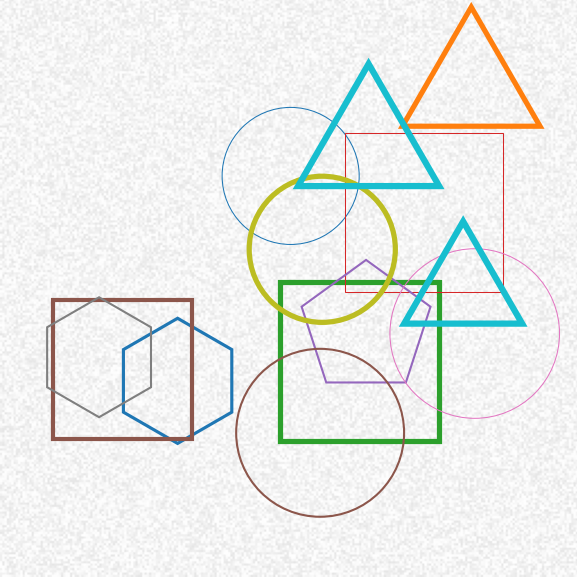[{"shape": "circle", "thickness": 0.5, "radius": 0.59, "center": [0.503, 0.694]}, {"shape": "hexagon", "thickness": 1.5, "radius": 0.54, "center": [0.308, 0.34]}, {"shape": "triangle", "thickness": 2.5, "radius": 0.69, "center": [0.816, 0.849]}, {"shape": "square", "thickness": 2.5, "radius": 0.69, "center": [0.623, 0.373]}, {"shape": "square", "thickness": 0.5, "radius": 0.69, "center": [0.734, 0.631]}, {"shape": "pentagon", "thickness": 1, "radius": 0.59, "center": [0.634, 0.432]}, {"shape": "square", "thickness": 2, "radius": 0.6, "center": [0.212, 0.36]}, {"shape": "circle", "thickness": 1, "radius": 0.73, "center": [0.554, 0.25]}, {"shape": "circle", "thickness": 0.5, "radius": 0.73, "center": [0.822, 0.422]}, {"shape": "hexagon", "thickness": 1, "radius": 0.52, "center": [0.172, 0.381]}, {"shape": "circle", "thickness": 2.5, "radius": 0.63, "center": [0.558, 0.567]}, {"shape": "triangle", "thickness": 3, "radius": 0.71, "center": [0.638, 0.747]}, {"shape": "triangle", "thickness": 3, "radius": 0.59, "center": [0.802, 0.498]}]